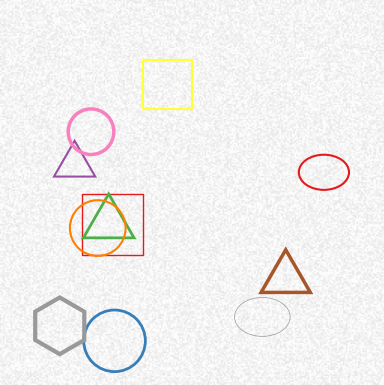[{"shape": "square", "thickness": 1, "radius": 0.39, "center": [0.292, 0.416]}, {"shape": "oval", "thickness": 1.5, "radius": 0.33, "center": [0.841, 0.552]}, {"shape": "circle", "thickness": 2, "radius": 0.4, "center": [0.298, 0.115]}, {"shape": "triangle", "thickness": 2, "radius": 0.38, "center": [0.282, 0.42]}, {"shape": "triangle", "thickness": 1.5, "radius": 0.31, "center": [0.194, 0.572]}, {"shape": "circle", "thickness": 1.5, "radius": 0.36, "center": [0.254, 0.408]}, {"shape": "square", "thickness": 1.5, "radius": 0.32, "center": [0.436, 0.781]}, {"shape": "triangle", "thickness": 2.5, "radius": 0.37, "center": [0.742, 0.277]}, {"shape": "circle", "thickness": 2.5, "radius": 0.3, "center": [0.236, 0.658]}, {"shape": "oval", "thickness": 0.5, "radius": 0.36, "center": [0.681, 0.177]}, {"shape": "hexagon", "thickness": 3, "radius": 0.37, "center": [0.155, 0.154]}]